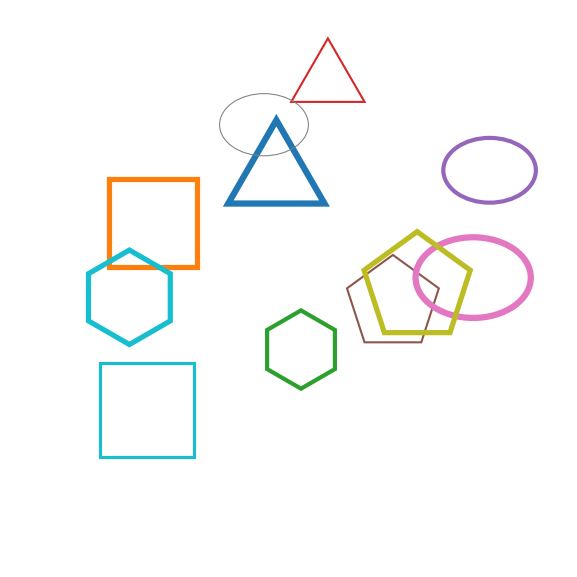[{"shape": "triangle", "thickness": 3, "radius": 0.48, "center": [0.479, 0.695]}, {"shape": "square", "thickness": 2.5, "radius": 0.38, "center": [0.265, 0.614]}, {"shape": "hexagon", "thickness": 2, "radius": 0.34, "center": [0.521, 0.394]}, {"shape": "triangle", "thickness": 1, "radius": 0.37, "center": [0.568, 0.859]}, {"shape": "oval", "thickness": 2, "radius": 0.4, "center": [0.848, 0.704]}, {"shape": "pentagon", "thickness": 1, "radius": 0.42, "center": [0.68, 0.474]}, {"shape": "oval", "thickness": 3, "radius": 0.5, "center": [0.819, 0.518]}, {"shape": "oval", "thickness": 0.5, "radius": 0.38, "center": [0.457, 0.783]}, {"shape": "pentagon", "thickness": 2.5, "radius": 0.48, "center": [0.722, 0.501]}, {"shape": "hexagon", "thickness": 2.5, "radius": 0.41, "center": [0.224, 0.484]}, {"shape": "square", "thickness": 1.5, "radius": 0.4, "center": [0.254, 0.289]}]